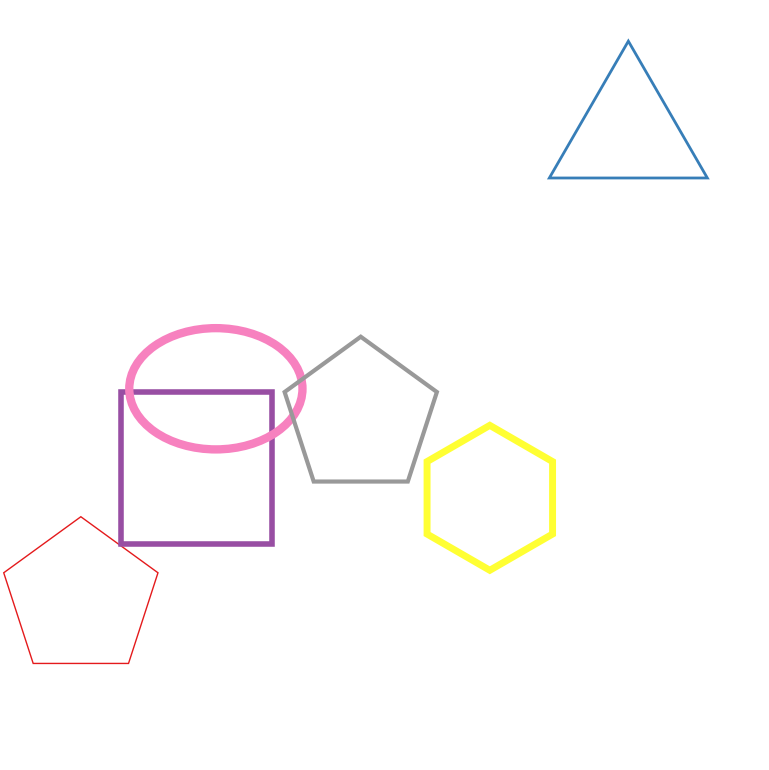[{"shape": "pentagon", "thickness": 0.5, "radius": 0.53, "center": [0.105, 0.224]}, {"shape": "triangle", "thickness": 1, "radius": 0.59, "center": [0.816, 0.828]}, {"shape": "square", "thickness": 2, "radius": 0.49, "center": [0.255, 0.392]}, {"shape": "hexagon", "thickness": 2.5, "radius": 0.47, "center": [0.636, 0.353]}, {"shape": "oval", "thickness": 3, "radius": 0.56, "center": [0.28, 0.495]}, {"shape": "pentagon", "thickness": 1.5, "radius": 0.52, "center": [0.469, 0.459]}]